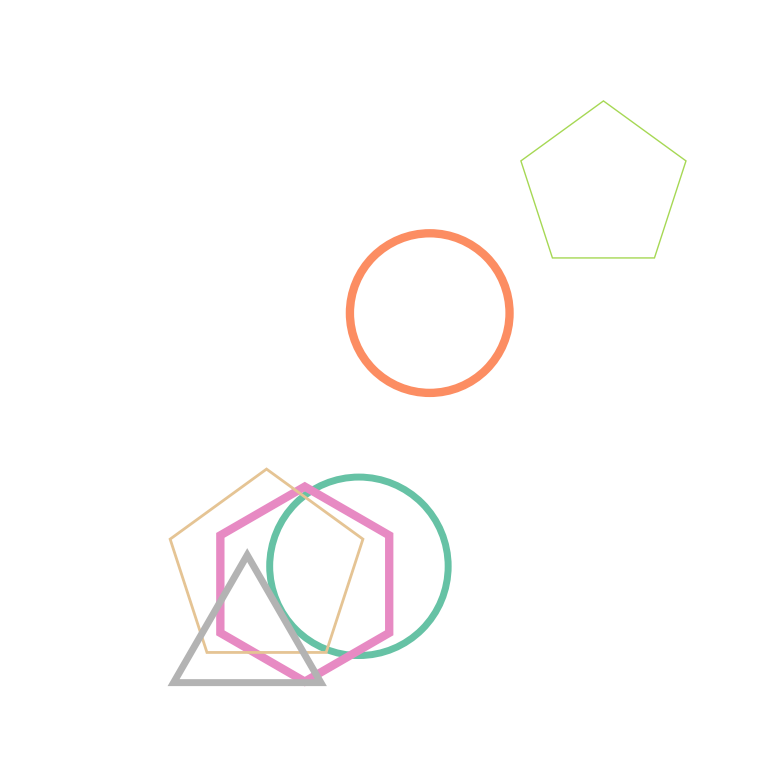[{"shape": "circle", "thickness": 2.5, "radius": 0.58, "center": [0.466, 0.265]}, {"shape": "circle", "thickness": 3, "radius": 0.52, "center": [0.558, 0.593]}, {"shape": "hexagon", "thickness": 3, "radius": 0.63, "center": [0.396, 0.241]}, {"shape": "pentagon", "thickness": 0.5, "radius": 0.56, "center": [0.784, 0.756]}, {"shape": "pentagon", "thickness": 1, "radius": 0.66, "center": [0.346, 0.259]}, {"shape": "triangle", "thickness": 2.5, "radius": 0.55, "center": [0.321, 0.169]}]